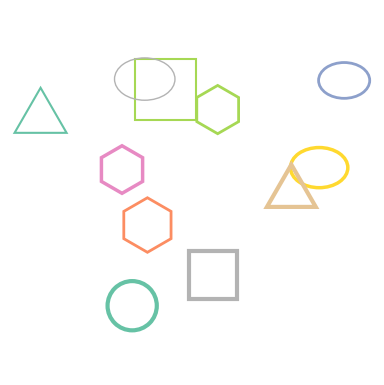[{"shape": "circle", "thickness": 3, "radius": 0.32, "center": [0.343, 0.206]}, {"shape": "triangle", "thickness": 1.5, "radius": 0.39, "center": [0.105, 0.694]}, {"shape": "hexagon", "thickness": 2, "radius": 0.35, "center": [0.383, 0.416]}, {"shape": "oval", "thickness": 2, "radius": 0.33, "center": [0.894, 0.791]}, {"shape": "hexagon", "thickness": 2.5, "radius": 0.31, "center": [0.317, 0.56]}, {"shape": "square", "thickness": 1.5, "radius": 0.39, "center": [0.43, 0.768]}, {"shape": "hexagon", "thickness": 2, "radius": 0.31, "center": [0.565, 0.715]}, {"shape": "oval", "thickness": 2.5, "radius": 0.37, "center": [0.829, 0.565]}, {"shape": "triangle", "thickness": 3, "radius": 0.37, "center": [0.757, 0.499]}, {"shape": "oval", "thickness": 1, "radius": 0.39, "center": [0.376, 0.795]}, {"shape": "square", "thickness": 3, "radius": 0.31, "center": [0.553, 0.285]}]